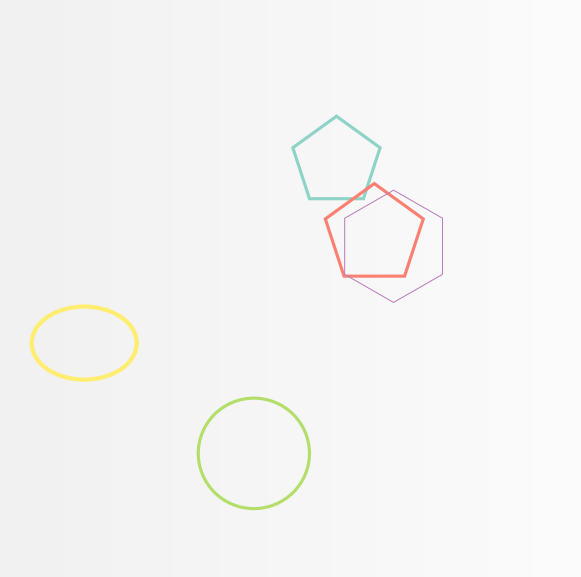[{"shape": "pentagon", "thickness": 1.5, "radius": 0.39, "center": [0.579, 0.719]}, {"shape": "pentagon", "thickness": 1.5, "radius": 0.44, "center": [0.644, 0.593]}, {"shape": "circle", "thickness": 1.5, "radius": 0.48, "center": [0.437, 0.214]}, {"shape": "hexagon", "thickness": 0.5, "radius": 0.49, "center": [0.677, 0.573]}, {"shape": "oval", "thickness": 2, "radius": 0.45, "center": [0.145, 0.405]}]